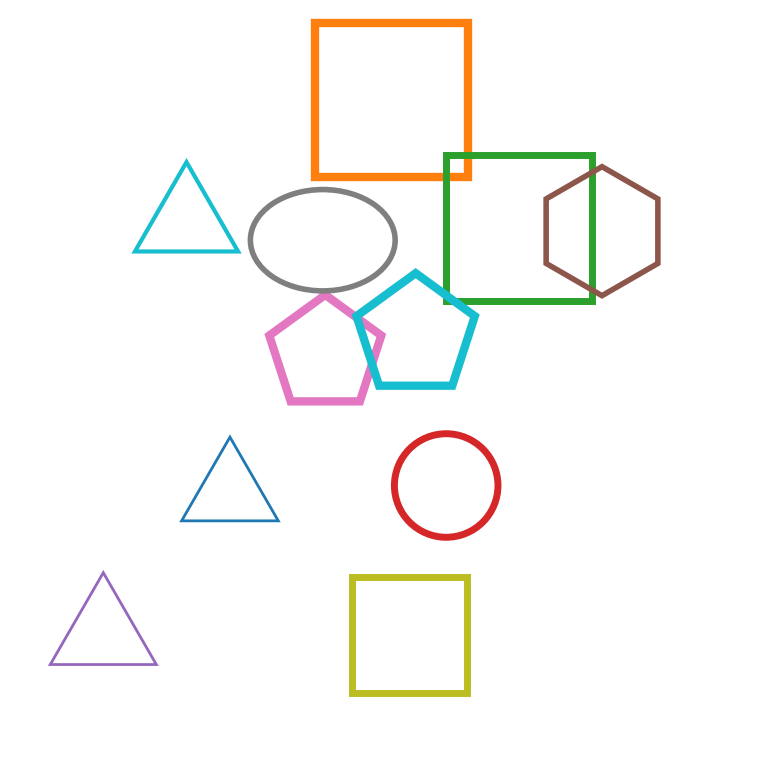[{"shape": "triangle", "thickness": 1, "radius": 0.36, "center": [0.299, 0.36]}, {"shape": "square", "thickness": 3, "radius": 0.5, "center": [0.508, 0.87]}, {"shape": "square", "thickness": 2.5, "radius": 0.48, "center": [0.674, 0.704]}, {"shape": "circle", "thickness": 2.5, "radius": 0.34, "center": [0.579, 0.369]}, {"shape": "triangle", "thickness": 1, "radius": 0.4, "center": [0.134, 0.177]}, {"shape": "hexagon", "thickness": 2, "radius": 0.42, "center": [0.782, 0.7]}, {"shape": "pentagon", "thickness": 3, "radius": 0.38, "center": [0.422, 0.541]}, {"shape": "oval", "thickness": 2, "radius": 0.47, "center": [0.419, 0.688]}, {"shape": "square", "thickness": 2.5, "radius": 0.37, "center": [0.532, 0.175]}, {"shape": "pentagon", "thickness": 3, "radius": 0.4, "center": [0.54, 0.564]}, {"shape": "triangle", "thickness": 1.5, "radius": 0.39, "center": [0.242, 0.712]}]